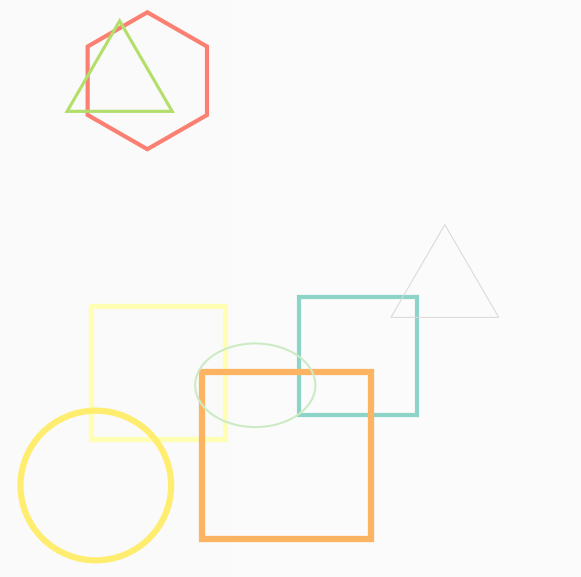[{"shape": "square", "thickness": 2, "radius": 0.51, "center": [0.616, 0.383]}, {"shape": "square", "thickness": 2.5, "radius": 0.58, "center": [0.272, 0.354]}, {"shape": "hexagon", "thickness": 2, "radius": 0.59, "center": [0.253, 0.859]}, {"shape": "square", "thickness": 3, "radius": 0.72, "center": [0.493, 0.21]}, {"shape": "triangle", "thickness": 1.5, "radius": 0.52, "center": [0.206, 0.859]}, {"shape": "triangle", "thickness": 0.5, "radius": 0.54, "center": [0.765, 0.503]}, {"shape": "oval", "thickness": 1, "radius": 0.52, "center": [0.439, 0.332]}, {"shape": "circle", "thickness": 3, "radius": 0.65, "center": [0.165, 0.158]}]